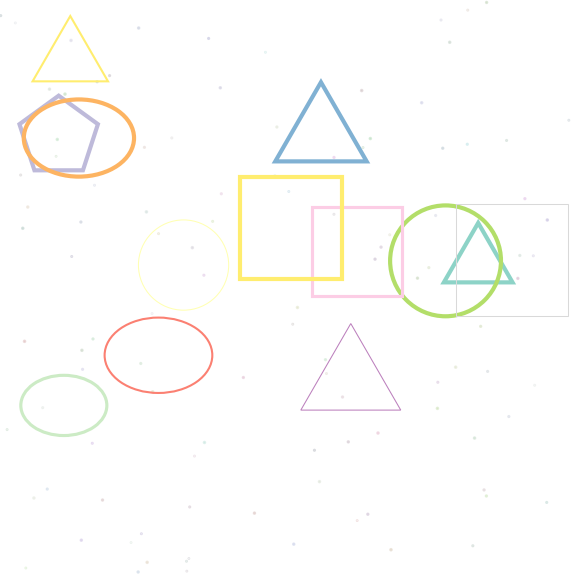[{"shape": "triangle", "thickness": 2, "radius": 0.34, "center": [0.828, 0.544]}, {"shape": "circle", "thickness": 0.5, "radius": 0.39, "center": [0.318, 0.54]}, {"shape": "pentagon", "thickness": 2, "radius": 0.36, "center": [0.102, 0.762]}, {"shape": "oval", "thickness": 1, "radius": 0.47, "center": [0.274, 0.384]}, {"shape": "triangle", "thickness": 2, "radius": 0.46, "center": [0.556, 0.765]}, {"shape": "oval", "thickness": 2, "radius": 0.48, "center": [0.137, 0.76]}, {"shape": "circle", "thickness": 2, "radius": 0.48, "center": [0.772, 0.547]}, {"shape": "square", "thickness": 1.5, "radius": 0.39, "center": [0.618, 0.564]}, {"shape": "square", "thickness": 0.5, "radius": 0.49, "center": [0.886, 0.549]}, {"shape": "triangle", "thickness": 0.5, "radius": 0.5, "center": [0.607, 0.339]}, {"shape": "oval", "thickness": 1.5, "radius": 0.37, "center": [0.111, 0.297]}, {"shape": "square", "thickness": 2, "radius": 0.44, "center": [0.504, 0.605]}, {"shape": "triangle", "thickness": 1, "radius": 0.38, "center": [0.122, 0.896]}]